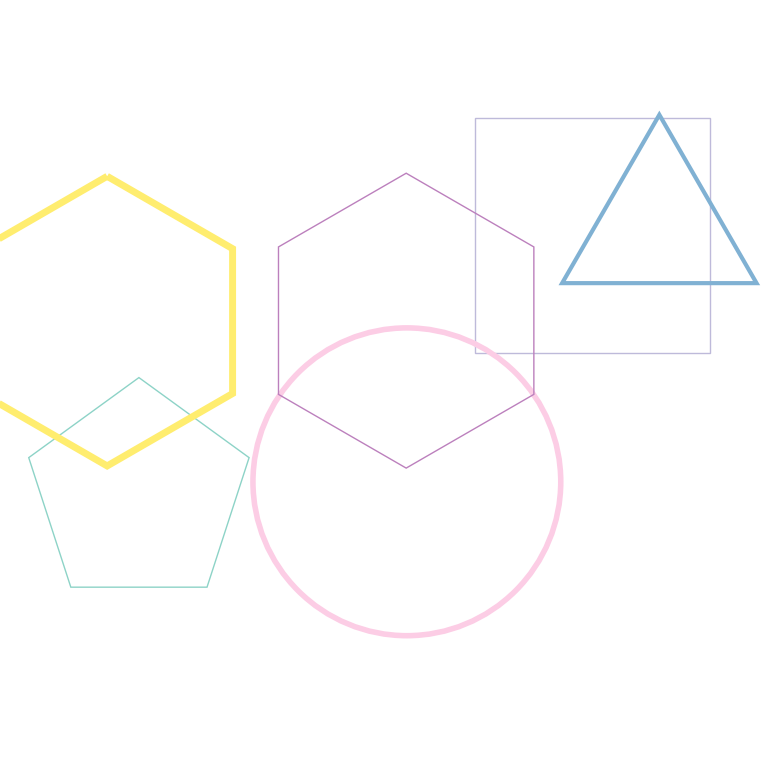[{"shape": "pentagon", "thickness": 0.5, "radius": 0.75, "center": [0.18, 0.359]}, {"shape": "square", "thickness": 0.5, "radius": 0.76, "center": [0.77, 0.695]}, {"shape": "triangle", "thickness": 1.5, "radius": 0.73, "center": [0.856, 0.705]}, {"shape": "circle", "thickness": 2, "radius": 1.0, "center": [0.528, 0.374]}, {"shape": "hexagon", "thickness": 0.5, "radius": 0.96, "center": [0.527, 0.584]}, {"shape": "hexagon", "thickness": 2.5, "radius": 0.94, "center": [0.139, 0.583]}]